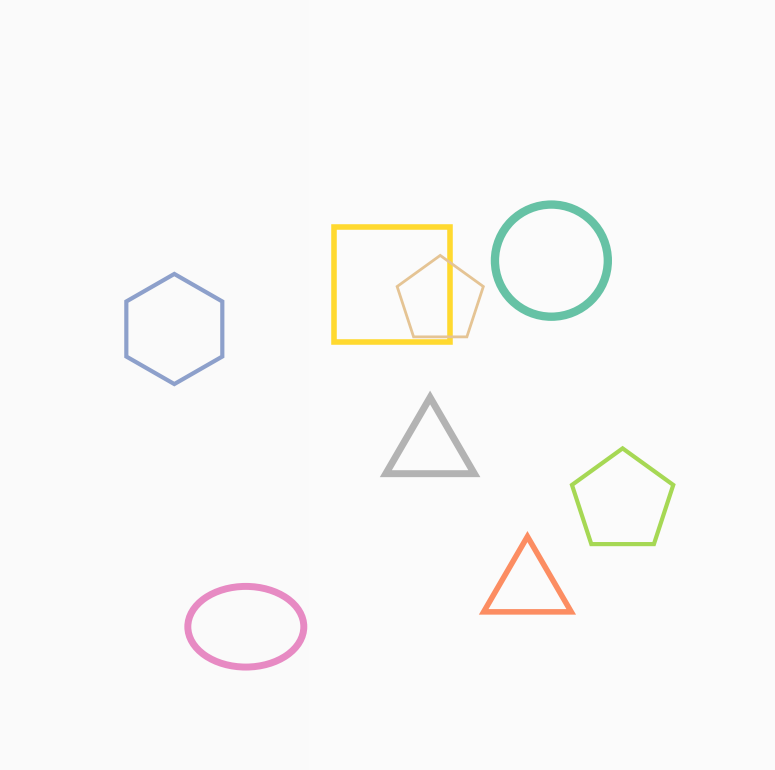[{"shape": "circle", "thickness": 3, "radius": 0.36, "center": [0.711, 0.662]}, {"shape": "triangle", "thickness": 2, "radius": 0.33, "center": [0.681, 0.238]}, {"shape": "hexagon", "thickness": 1.5, "radius": 0.36, "center": [0.225, 0.573]}, {"shape": "oval", "thickness": 2.5, "radius": 0.37, "center": [0.317, 0.186]}, {"shape": "pentagon", "thickness": 1.5, "radius": 0.34, "center": [0.803, 0.349]}, {"shape": "square", "thickness": 2, "radius": 0.37, "center": [0.506, 0.631]}, {"shape": "pentagon", "thickness": 1, "radius": 0.29, "center": [0.568, 0.61]}, {"shape": "triangle", "thickness": 2.5, "radius": 0.33, "center": [0.555, 0.418]}]